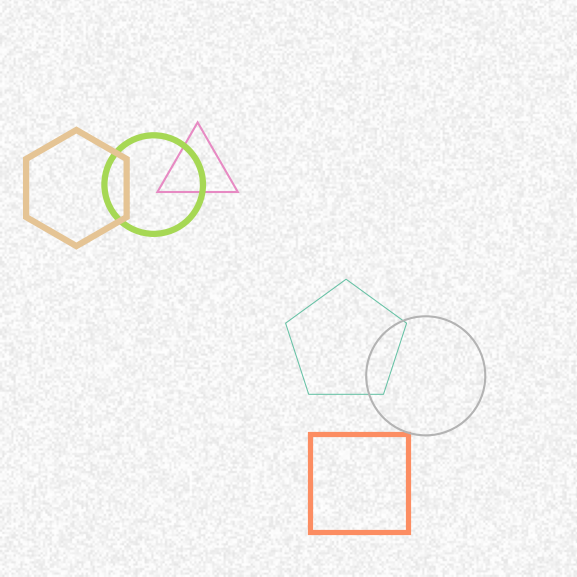[{"shape": "pentagon", "thickness": 0.5, "radius": 0.55, "center": [0.599, 0.405]}, {"shape": "square", "thickness": 2.5, "radius": 0.42, "center": [0.621, 0.163]}, {"shape": "triangle", "thickness": 1, "radius": 0.4, "center": [0.342, 0.707]}, {"shape": "circle", "thickness": 3, "radius": 0.43, "center": [0.266, 0.68]}, {"shape": "hexagon", "thickness": 3, "radius": 0.5, "center": [0.132, 0.674]}, {"shape": "circle", "thickness": 1, "radius": 0.52, "center": [0.737, 0.348]}]